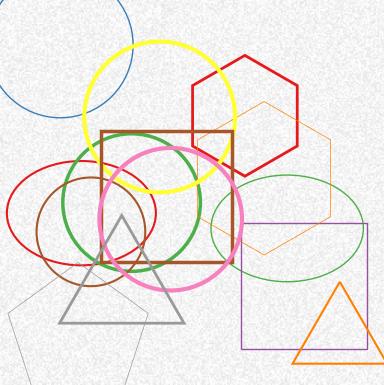[{"shape": "hexagon", "thickness": 2, "radius": 0.78, "center": [0.636, 0.699]}, {"shape": "oval", "thickness": 1.5, "radius": 0.97, "center": [0.211, 0.446]}, {"shape": "circle", "thickness": 1, "radius": 0.95, "center": [0.157, 0.883]}, {"shape": "circle", "thickness": 2.5, "radius": 0.89, "center": [0.342, 0.474]}, {"shape": "oval", "thickness": 1, "radius": 0.99, "center": [0.746, 0.407]}, {"shape": "square", "thickness": 1, "radius": 0.82, "center": [0.79, 0.257]}, {"shape": "triangle", "thickness": 1.5, "radius": 0.71, "center": [0.883, 0.126]}, {"shape": "hexagon", "thickness": 0.5, "radius": 1.0, "center": [0.686, 0.537]}, {"shape": "circle", "thickness": 3, "radius": 0.98, "center": [0.415, 0.696]}, {"shape": "square", "thickness": 2.5, "radius": 0.85, "center": [0.433, 0.49]}, {"shape": "circle", "thickness": 1.5, "radius": 0.71, "center": [0.236, 0.398]}, {"shape": "circle", "thickness": 3, "radius": 0.93, "center": [0.443, 0.431]}, {"shape": "triangle", "thickness": 2, "radius": 0.93, "center": [0.316, 0.254]}, {"shape": "pentagon", "thickness": 0.5, "radius": 0.96, "center": [0.203, 0.127]}]